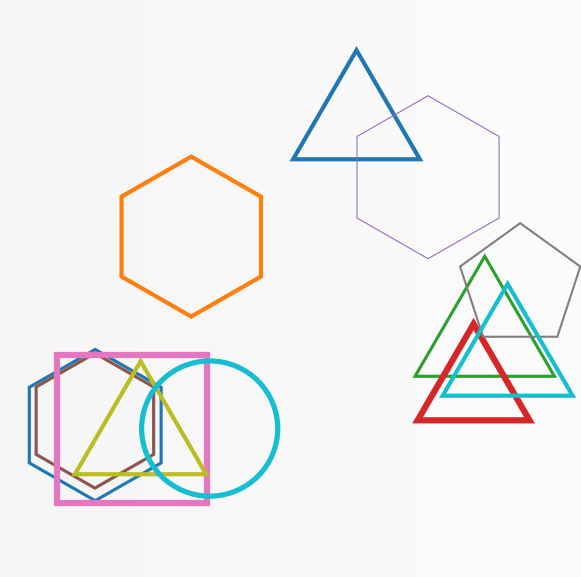[{"shape": "triangle", "thickness": 2, "radius": 0.63, "center": [0.613, 0.786]}, {"shape": "hexagon", "thickness": 1.5, "radius": 0.65, "center": [0.164, 0.263]}, {"shape": "hexagon", "thickness": 2, "radius": 0.69, "center": [0.329, 0.589]}, {"shape": "triangle", "thickness": 1.5, "radius": 0.69, "center": [0.834, 0.417]}, {"shape": "triangle", "thickness": 3, "radius": 0.56, "center": [0.815, 0.327]}, {"shape": "hexagon", "thickness": 0.5, "radius": 0.71, "center": [0.736, 0.692]}, {"shape": "hexagon", "thickness": 1.5, "radius": 0.58, "center": [0.163, 0.271]}, {"shape": "square", "thickness": 3, "radius": 0.64, "center": [0.227, 0.257]}, {"shape": "pentagon", "thickness": 1, "radius": 0.54, "center": [0.895, 0.504]}, {"shape": "triangle", "thickness": 2, "radius": 0.65, "center": [0.242, 0.243]}, {"shape": "triangle", "thickness": 2, "radius": 0.65, "center": [0.873, 0.378]}, {"shape": "circle", "thickness": 2.5, "radius": 0.59, "center": [0.361, 0.257]}]